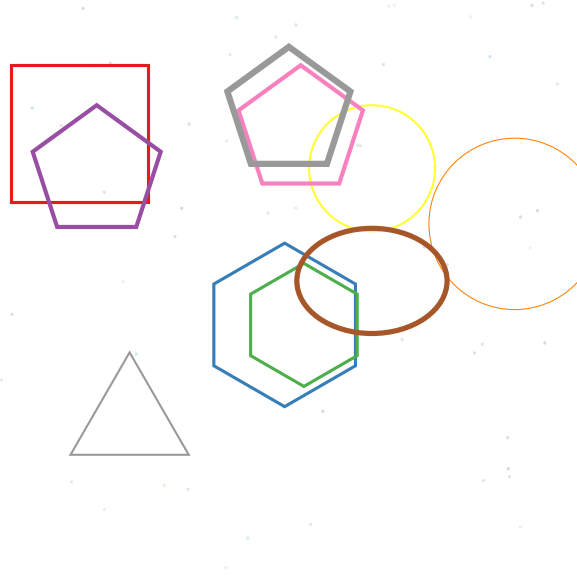[{"shape": "square", "thickness": 1.5, "radius": 0.59, "center": [0.137, 0.768]}, {"shape": "hexagon", "thickness": 1.5, "radius": 0.71, "center": [0.493, 0.437]}, {"shape": "hexagon", "thickness": 1.5, "radius": 0.53, "center": [0.526, 0.437]}, {"shape": "pentagon", "thickness": 2, "radius": 0.58, "center": [0.167, 0.7]}, {"shape": "circle", "thickness": 0.5, "radius": 0.74, "center": [0.891, 0.611]}, {"shape": "circle", "thickness": 1, "radius": 0.55, "center": [0.644, 0.708]}, {"shape": "oval", "thickness": 2.5, "radius": 0.65, "center": [0.644, 0.513]}, {"shape": "pentagon", "thickness": 2, "radius": 0.57, "center": [0.521, 0.773]}, {"shape": "triangle", "thickness": 1, "radius": 0.59, "center": [0.224, 0.271]}, {"shape": "pentagon", "thickness": 3, "radius": 0.56, "center": [0.5, 0.806]}]